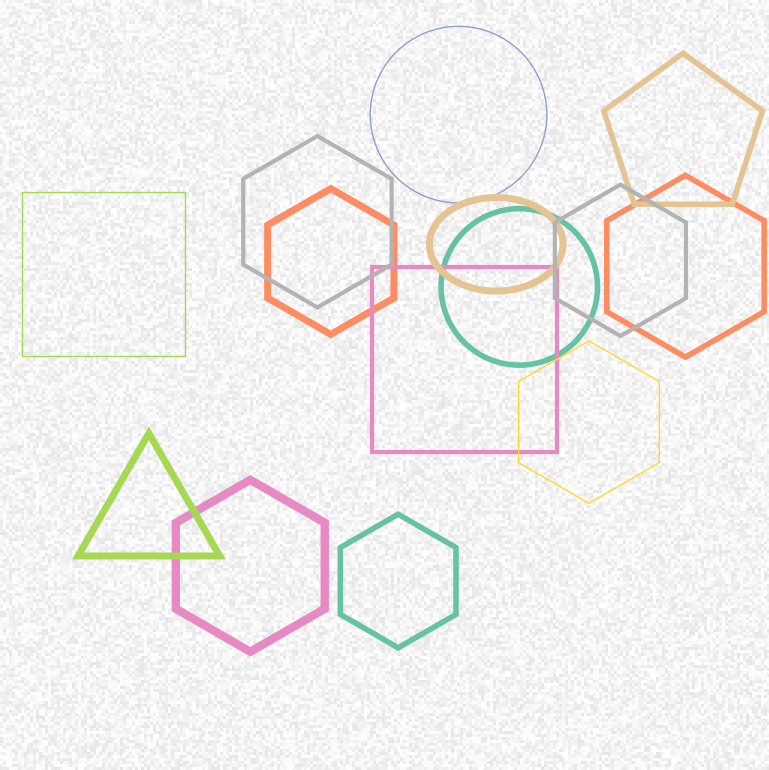[{"shape": "hexagon", "thickness": 2, "radius": 0.43, "center": [0.517, 0.245]}, {"shape": "circle", "thickness": 2, "radius": 0.51, "center": [0.674, 0.627]}, {"shape": "hexagon", "thickness": 2.5, "radius": 0.47, "center": [0.43, 0.66]}, {"shape": "hexagon", "thickness": 2, "radius": 0.59, "center": [0.89, 0.654]}, {"shape": "circle", "thickness": 0.5, "radius": 0.57, "center": [0.596, 0.851]}, {"shape": "hexagon", "thickness": 3, "radius": 0.56, "center": [0.325, 0.265]}, {"shape": "square", "thickness": 1.5, "radius": 0.6, "center": [0.603, 0.533]}, {"shape": "square", "thickness": 0.5, "radius": 0.53, "center": [0.135, 0.644]}, {"shape": "triangle", "thickness": 2.5, "radius": 0.53, "center": [0.193, 0.331]}, {"shape": "hexagon", "thickness": 0.5, "radius": 0.53, "center": [0.765, 0.452]}, {"shape": "pentagon", "thickness": 2, "radius": 0.54, "center": [0.887, 0.822]}, {"shape": "oval", "thickness": 2.5, "radius": 0.43, "center": [0.644, 0.683]}, {"shape": "hexagon", "thickness": 1.5, "radius": 0.56, "center": [0.412, 0.712]}, {"shape": "hexagon", "thickness": 1.5, "radius": 0.49, "center": [0.806, 0.662]}]